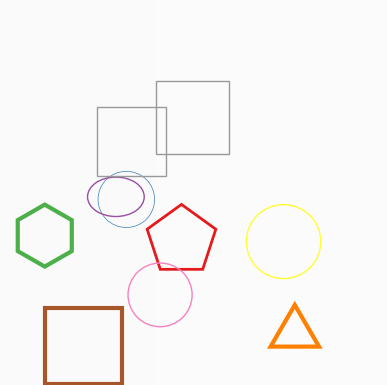[{"shape": "pentagon", "thickness": 2, "radius": 0.47, "center": [0.468, 0.376]}, {"shape": "circle", "thickness": 0.5, "radius": 0.36, "center": [0.326, 0.482]}, {"shape": "hexagon", "thickness": 3, "radius": 0.4, "center": [0.116, 0.388]}, {"shape": "oval", "thickness": 1, "radius": 0.37, "center": [0.299, 0.489]}, {"shape": "triangle", "thickness": 3, "radius": 0.36, "center": [0.761, 0.136]}, {"shape": "circle", "thickness": 1, "radius": 0.48, "center": [0.732, 0.372]}, {"shape": "square", "thickness": 3, "radius": 0.5, "center": [0.216, 0.101]}, {"shape": "circle", "thickness": 1, "radius": 0.41, "center": [0.413, 0.234]}, {"shape": "square", "thickness": 1, "radius": 0.45, "center": [0.34, 0.633]}, {"shape": "square", "thickness": 1, "radius": 0.47, "center": [0.497, 0.695]}]